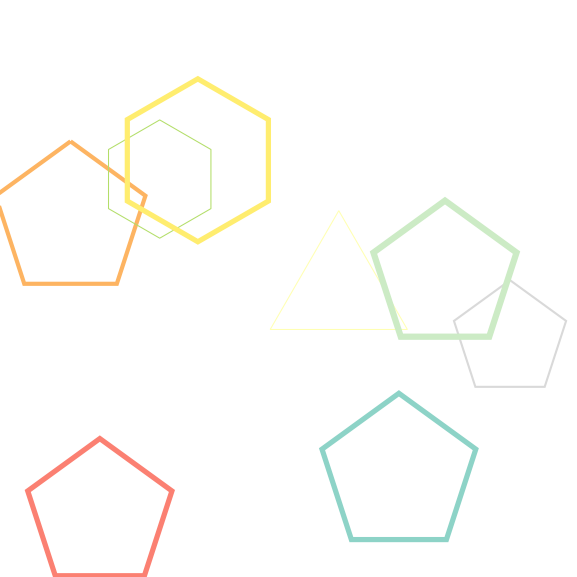[{"shape": "pentagon", "thickness": 2.5, "radius": 0.7, "center": [0.691, 0.178]}, {"shape": "triangle", "thickness": 0.5, "radius": 0.69, "center": [0.587, 0.497]}, {"shape": "pentagon", "thickness": 2.5, "radius": 0.66, "center": [0.173, 0.108]}, {"shape": "pentagon", "thickness": 2, "radius": 0.68, "center": [0.122, 0.618]}, {"shape": "hexagon", "thickness": 0.5, "radius": 0.51, "center": [0.277, 0.689]}, {"shape": "pentagon", "thickness": 1, "radius": 0.51, "center": [0.883, 0.412]}, {"shape": "pentagon", "thickness": 3, "radius": 0.65, "center": [0.771, 0.521]}, {"shape": "hexagon", "thickness": 2.5, "radius": 0.71, "center": [0.343, 0.722]}]